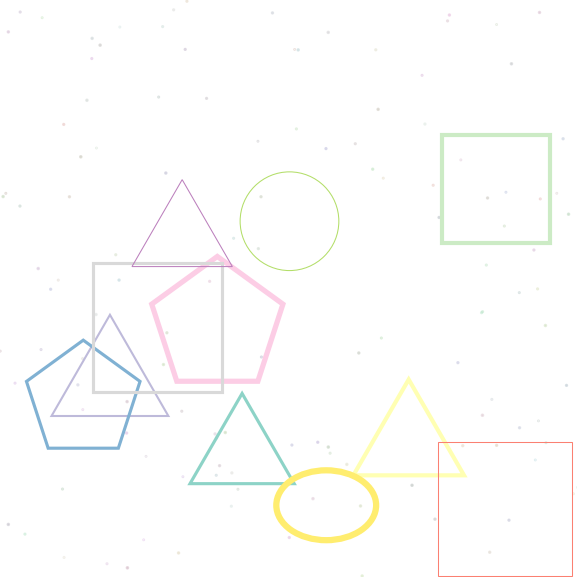[{"shape": "triangle", "thickness": 1.5, "radius": 0.52, "center": [0.419, 0.214]}, {"shape": "triangle", "thickness": 2, "radius": 0.55, "center": [0.708, 0.231]}, {"shape": "triangle", "thickness": 1, "radius": 0.58, "center": [0.19, 0.337]}, {"shape": "square", "thickness": 0.5, "radius": 0.58, "center": [0.875, 0.118]}, {"shape": "pentagon", "thickness": 1.5, "radius": 0.52, "center": [0.144, 0.307]}, {"shape": "circle", "thickness": 0.5, "radius": 0.43, "center": [0.501, 0.616]}, {"shape": "pentagon", "thickness": 2.5, "radius": 0.6, "center": [0.376, 0.436]}, {"shape": "square", "thickness": 1.5, "radius": 0.56, "center": [0.273, 0.432]}, {"shape": "triangle", "thickness": 0.5, "radius": 0.5, "center": [0.315, 0.588]}, {"shape": "square", "thickness": 2, "radius": 0.47, "center": [0.86, 0.671]}, {"shape": "oval", "thickness": 3, "radius": 0.43, "center": [0.565, 0.124]}]